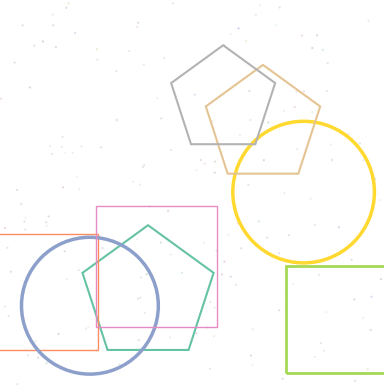[{"shape": "pentagon", "thickness": 1.5, "radius": 0.9, "center": [0.385, 0.236]}, {"shape": "square", "thickness": 1, "radius": 0.75, "center": [0.102, 0.241]}, {"shape": "circle", "thickness": 2.5, "radius": 0.89, "center": [0.234, 0.206]}, {"shape": "square", "thickness": 1, "radius": 0.79, "center": [0.407, 0.308]}, {"shape": "square", "thickness": 2, "radius": 0.69, "center": [0.881, 0.169]}, {"shape": "circle", "thickness": 2.5, "radius": 0.92, "center": [0.789, 0.501]}, {"shape": "pentagon", "thickness": 1.5, "radius": 0.78, "center": [0.683, 0.675]}, {"shape": "pentagon", "thickness": 1.5, "radius": 0.71, "center": [0.58, 0.74]}]